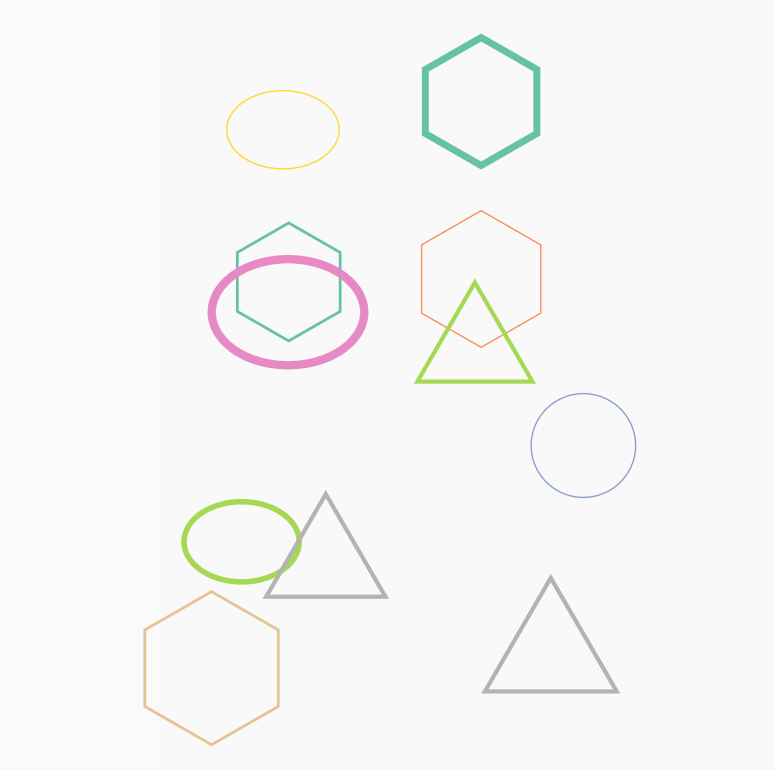[{"shape": "hexagon", "thickness": 1, "radius": 0.38, "center": [0.373, 0.634]}, {"shape": "hexagon", "thickness": 2.5, "radius": 0.42, "center": [0.621, 0.868]}, {"shape": "hexagon", "thickness": 0.5, "radius": 0.44, "center": [0.621, 0.638]}, {"shape": "circle", "thickness": 0.5, "radius": 0.34, "center": [0.753, 0.421]}, {"shape": "oval", "thickness": 3, "radius": 0.49, "center": [0.372, 0.594]}, {"shape": "triangle", "thickness": 1.5, "radius": 0.43, "center": [0.613, 0.547]}, {"shape": "oval", "thickness": 2, "radius": 0.37, "center": [0.312, 0.296]}, {"shape": "oval", "thickness": 0.5, "radius": 0.36, "center": [0.365, 0.831]}, {"shape": "hexagon", "thickness": 1, "radius": 0.5, "center": [0.273, 0.132]}, {"shape": "triangle", "thickness": 1.5, "radius": 0.49, "center": [0.711, 0.151]}, {"shape": "triangle", "thickness": 1.5, "radius": 0.44, "center": [0.42, 0.269]}]